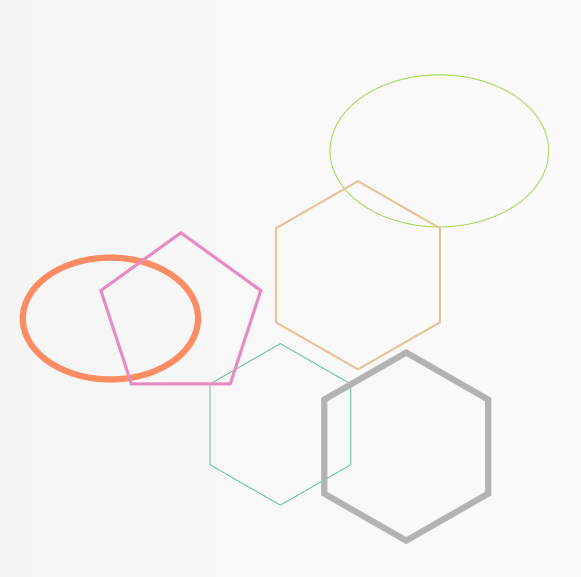[{"shape": "hexagon", "thickness": 0.5, "radius": 0.7, "center": [0.482, 0.264]}, {"shape": "oval", "thickness": 3, "radius": 0.75, "center": [0.19, 0.448]}, {"shape": "pentagon", "thickness": 1.5, "radius": 0.72, "center": [0.311, 0.451]}, {"shape": "oval", "thickness": 0.5, "radius": 0.94, "center": [0.756, 0.738]}, {"shape": "hexagon", "thickness": 1, "radius": 0.81, "center": [0.616, 0.522]}, {"shape": "hexagon", "thickness": 3, "radius": 0.81, "center": [0.699, 0.226]}]